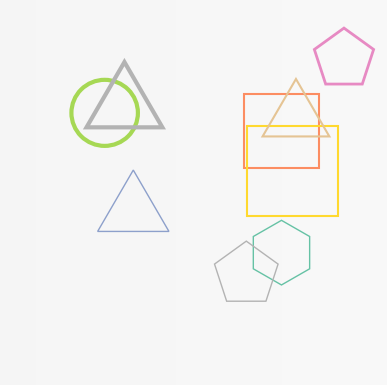[{"shape": "hexagon", "thickness": 1, "radius": 0.42, "center": [0.726, 0.344]}, {"shape": "square", "thickness": 1.5, "radius": 0.48, "center": [0.727, 0.659]}, {"shape": "triangle", "thickness": 1, "radius": 0.53, "center": [0.344, 0.452]}, {"shape": "pentagon", "thickness": 2, "radius": 0.4, "center": [0.888, 0.847]}, {"shape": "circle", "thickness": 3, "radius": 0.43, "center": [0.27, 0.707]}, {"shape": "square", "thickness": 1.5, "radius": 0.59, "center": [0.756, 0.557]}, {"shape": "triangle", "thickness": 1.5, "radius": 0.5, "center": [0.764, 0.695]}, {"shape": "triangle", "thickness": 3, "radius": 0.57, "center": [0.321, 0.726]}, {"shape": "pentagon", "thickness": 1, "radius": 0.43, "center": [0.636, 0.287]}]